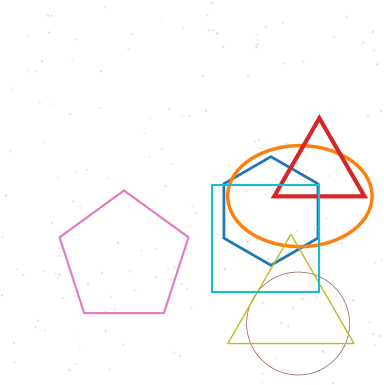[{"shape": "hexagon", "thickness": 2, "radius": 0.71, "center": [0.704, 0.452]}, {"shape": "oval", "thickness": 2.5, "radius": 0.94, "center": [0.779, 0.491]}, {"shape": "triangle", "thickness": 3, "radius": 0.68, "center": [0.83, 0.558]}, {"shape": "circle", "thickness": 0.5, "radius": 0.67, "center": [0.774, 0.16]}, {"shape": "pentagon", "thickness": 1.5, "radius": 0.88, "center": [0.322, 0.329]}, {"shape": "triangle", "thickness": 1, "radius": 0.95, "center": [0.756, 0.202]}, {"shape": "square", "thickness": 1.5, "radius": 0.69, "center": [0.69, 0.38]}]